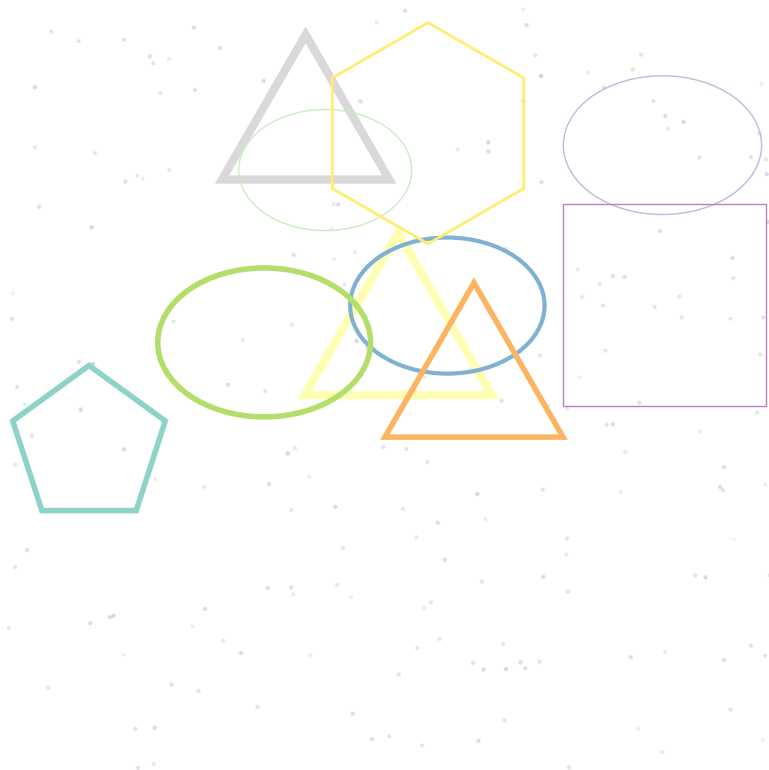[{"shape": "pentagon", "thickness": 2, "radius": 0.52, "center": [0.116, 0.421]}, {"shape": "triangle", "thickness": 3, "radius": 0.7, "center": [0.517, 0.557]}, {"shape": "oval", "thickness": 0.5, "radius": 0.64, "center": [0.86, 0.811]}, {"shape": "oval", "thickness": 1.5, "radius": 0.63, "center": [0.581, 0.603]}, {"shape": "triangle", "thickness": 2, "radius": 0.67, "center": [0.616, 0.499]}, {"shape": "oval", "thickness": 2, "radius": 0.69, "center": [0.343, 0.555]}, {"shape": "triangle", "thickness": 3, "radius": 0.63, "center": [0.397, 0.83]}, {"shape": "square", "thickness": 0.5, "radius": 0.66, "center": [0.863, 0.604]}, {"shape": "oval", "thickness": 0.5, "radius": 0.56, "center": [0.422, 0.779]}, {"shape": "hexagon", "thickness": 1, "radius": 0.72, "center": [0.556, 0.827]}]